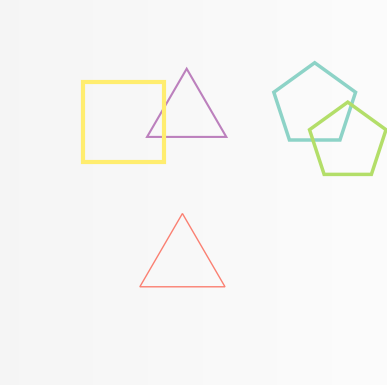[{"shape": "pentagon", "thickness": 2.5, "radius": 0.55, "center": [0.812, 0.726]}, {"shape": "triangle", "thickness": 1, "radius": 0.63, "center": [0.471, 0.319]}, {"shape": "pentagon", "thickness": 2.5, "radius": 0.52, "center": [0.897, 0.631]}, {"shape": "triangle", "thickness": 1.5, "radius": 0.59, "center": [0.482, 0.703]}, {"shape": "square", "thickness": 3, "radius": 0.52, "center": [0.319, 0.683]}]